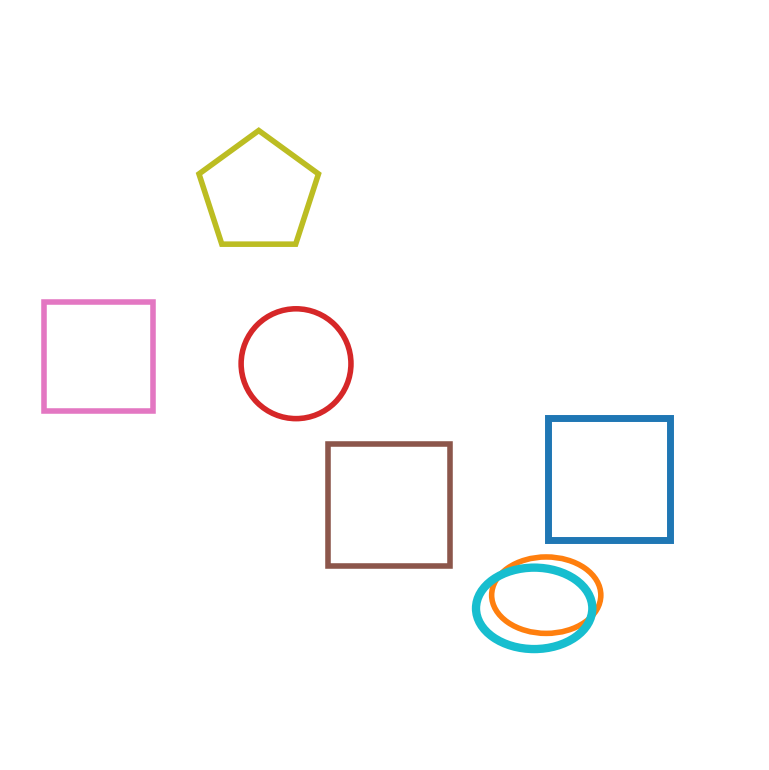[{"shape": "square", "thickness": 2.5, "radius": 0.4, "center": [0.791, 0.378]}, {"shape": "oval", "thickness": 2, "radius": 0.35, "center": [0.709, 0.227]}, {"shape": "circle", "thickness": 2, "radius": 0.36, "center": [0.384, 0.528]}, {"shape": "square", "thickness": 2, "radius": 0.4, "center": [0.505, 0.344]}, {"shape": "square", "thickness": 2, "radius": 0.35, "center": [0.128, 0.537]}, {"shape": "pentagon", "thickness": 2, "radius": 0.41, "center": [0.336, 0.749]}, {"shape": "oval", "thickness": 3, "radius": 0.38, "center": [0.694, 0.21]}]